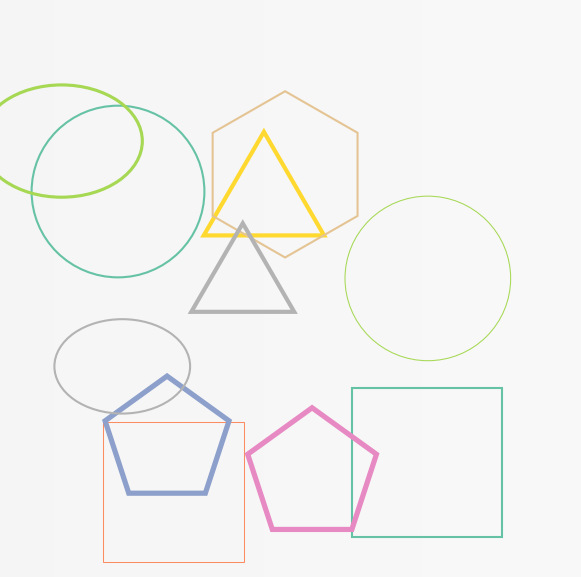[{"shape": "circle", "thickness": 1, "radius": 0.74, "center": [0.203, 0.668]}, {"shape": "square", "thickness": 1, "radius": 0.64, "center": [0.735, 0.198]}, {"shape": "square", "thickness": 0.5, "radius": 0.61, "center": [0.298, 0.147]}, {"shape": "pentagon", "thickness": 2.5, "radius": 0.56, "center": [0.287, 0.236]}, {"shape": "pentagon", "thickness": 2.5, "radius": 0.58, "center": [0.537, 0.177]}, {"shape": "oval", "thickness": 1.5, "radius": 0.69, "center": [0.106, 0.755]}, {"shape": "circle", "thickness": 0.5, "radius": 0.71, "center": [0.736, 0.517]}, {"shape": "triangle", "thickness": 2, "radius": 0.6, "center": [0.454, 0.651]}, {"shape": "hexagon", "thickness": 1, "radius": 0.72, "center": [0.491, 0.697]}, {"shape": "oval", "thickness": 1, "radius": 0.58, "center": [0.21, 0.365]}, {"shape": "triangle", "thickness": 2, "radius": 0.51, "center": [0.418, 0.51]}]